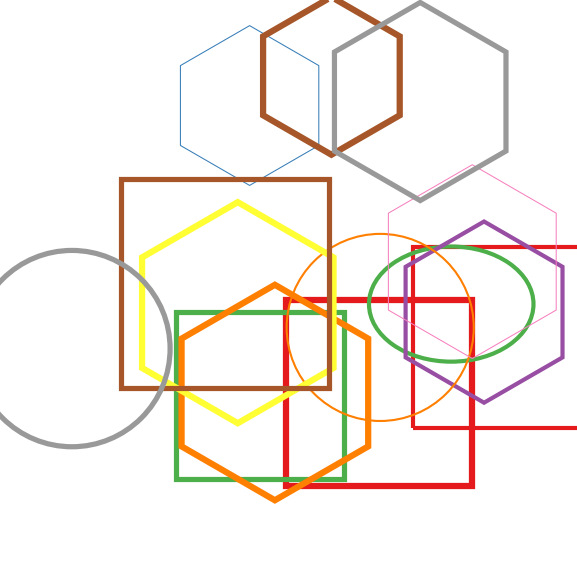[{"shape": "square", "thickness": 3, "radius": 0.81, "center": [0.656, 0.319]}, {"shape": "square", "thickness": 2, "radius": 0.78, "center": [0.871, 0.415]}, {"shape": "hexagon", "thickness": 0.5, "radius": 0.69, "center": [0.432, 0.816]}, {"shape": "square", "thickness": 2.5, "radius": 0.73, "center": [0.45, 0.314]}, {"shape": "oval", "thickness": 2, "radius": 0.71, "center": [0.781, 0.473]}, {"shape": "hexagon", "thickness": 2, "radius": 0.78, "center": [0.838, 0.459]}, {"shape": "circle", "thickness": 1, "radius": 0.81, "center": [0.658, 0.432]}, {"shape": "hexagon", "thickness": 3, "radius": 0.93, "center": [0.476, 0.319]}, {"shape": "hexagon", "thickness": 3, "radius": 0.96, "center": [0.412, 0.458]}, {"shape": "square", "thickness": 2.5, "radius": 0.9, "center": [0.39, 0.508]}, {"shape": "hexagon", "thickness": 3, "radius": 0.68, "center": [0.574, 0.868]}, {"shape": "hexagon", "thickness": 0.5, "radius": 0.84, "center": [0.818, 0.546]}, {"shape": "hexagon", "thickness": 2.5, "radius": 0.86, "center": [0.728, 0.823]}, {"shape": "circle", "thickness": 2.5, "radius": 0.85, "center": [0.125, 0.396]}]